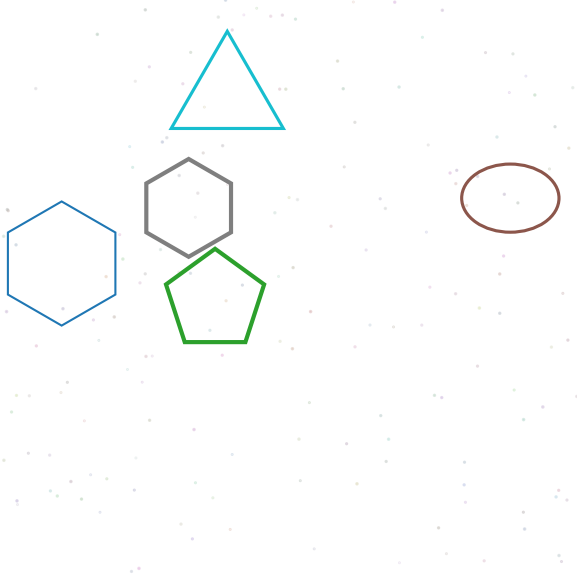[{"shape": "hexagon", "thickness": 1, "radius": 0.54, "center": [0.107, 0.543]}, {"shape": "pentagon", "thickness": 2, "radius": 0.45, "center": [0.372, 0.479]}, {"shape": "oval", "thickness": 1.5, "radius": 0.42, "center": [0.884, 0.656]}, {"shape": "hexagon", "thickness": 2, "radius": 0.42, "center": [0.327, 0.639]}, {"shape": "triangle", "thickness": 1.5, "radius": 0.56, "center": [0.394, 0.833]}]